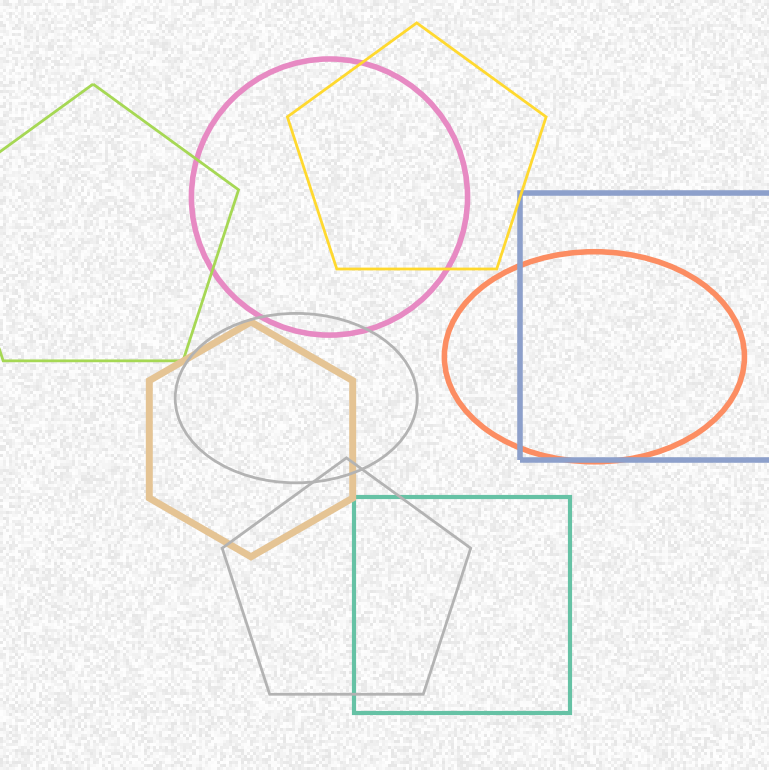[{"shape": "square", "thickness": 1.5, "radius": 0.7, "center": [0.6, 0.214]}, {"shape": "oval", "thickness": 2, "radius": 0.97, "center": [0.772, 0.537]}, {"shape": "square", "thickness": 2, "radius": 0.87, "center": [0.848, 0.576]}, {"shape": "circle", "thickness": 2, "radius": 0.9, "center": [0.428, 0.744]}, {"shape": "pentagon", "thickness": 1, "radius": 0.99, "center": [0.121, 0.692]}, {"shape": "pentagon", "thickness": 1, "radius": 0.88, "center": [0.541, 0.794]}, {"shape": "hexagon", "thickness": 2.5, "radius": 0.76, "center": [0.326, 0.429]}, {"shape": "oval", "thickness": 1, "radius": 0.79, "center": [0.385, 0.483]}, {"shape": "pentagon", "thickness": 1, "radius": 0.85, "center": [0.45, 0.236]}]